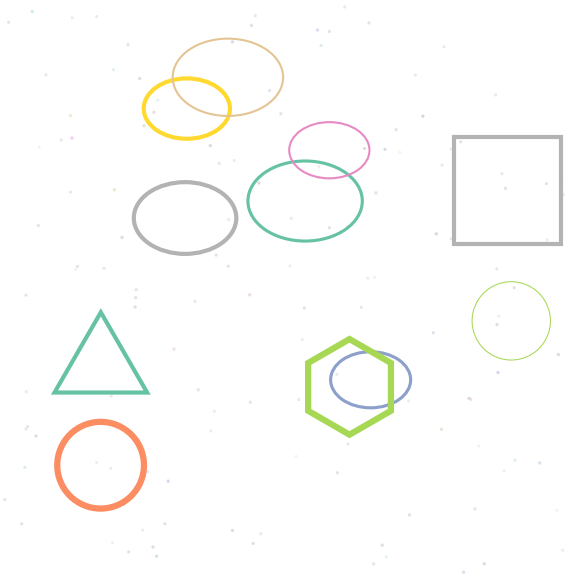[{"shape": "oval", "thickness": 1.5, "radius": 0.5, "center": [0.528, 0.651]}, {"shape": "triangle", "thickness": 2, "radius": 0.46, "center": [0.175, 0.366]}, {"shape": "circle", "thickness": 3, "radius": 0.38, "center": [0.174, 0.194]}, {"shape": "oval", "thickness": 1.5, "radius": 0.35, "center": [0.642, 0.342]}, {"shape": "oval", "thickness": 1, "radius": 0.35, "center": [0.57, 0.739]}, {"shape": "hexagon", "thickness": 3, "radius": 0.41, "center": [0.605, 0.329]}, {"shape": "circle", "thickness": 0.5, "radius": 0.34, "center": [0.885, 0.444]}, {"shape": "oval", "thickness": 2, "radius": 0.37, "center": [0.324, 0.811]}, {"shape": "oval", "thickness": 1, "radius": 0.48, "center": [0.395, 0.865]}, {"shape": "square", "thickness": 2, "radius": 0.46, "center": [0.879, 0.669]}, {"shape": "oval", "thickness": 2, "radius": 0.44, "center": [0.32, 0.622]}]